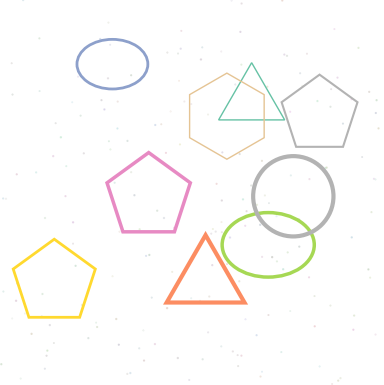[{"shape": "triangle", "thickness": 1, "radius": 0.5, "center": [0.654, 0.738]}, {"shape": "triangle", "thickness": 3, "radius": 0.58, "center": [0.534, 0.273]}, {"shape": "oval", "thickness": 2, "radius": 0.46, "center": [0.292, 0.833]}, {"shape": "pentagon", "thickness": 2.5, "radius": 0.57, "center": [0.386, 0.49]}, {"shape": "oval", "thickness": 2.5, "radius": 0.6, "center": [0.697, 0.364]}, {"shape": "pentagon", "thickness": 2, "radius": 0.56, "center": [0.141, 0.267]}, {"shape": "hexagon", "thickness": 1, "radius": 0.56, "center": [0.589, 0.698]}, {"shape": "circle", "thickness": 3, "radius": 0.52, "center": [0.762, 0.49]}, {"shape": "pentagon", "thickness": 1.5, "radius": 0.52, "center": [0.83, 0.702]}]